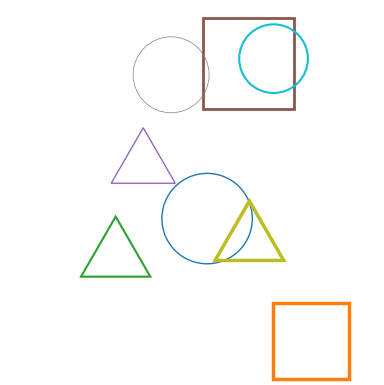[{"shape": "circle", "thickness": 1, "radius": 0.59, "center": [0.538, 0.432]}, {"shape": "square", "thickness": 2.5, "radius": 0.5, "center": [0.808, 0.114]}, {"shape": "triangle", "thickness": 1.5, "radius": 0.52, "center": [0.3, 0.333]}, {"shape": "triangle", "thickness": 1, "radius": 0.48, "center": [0.372, 0.572]}, {"shape": "square", "thickness": 2, "radius": 0.59, "center": [0.645, 0.836]}, {"shape": "circle", "thickness": 0.5, "radius": 0.49, "center": [0.444, 0.806]}, {"shape": "triangle", "thickness": 2.5, "radius": 0.51, "center": [0.648, 0.375]}, {"shape": "circle", "thickness": 1.5, "radius": 0.45, "center": [0.711, 0.848]}]